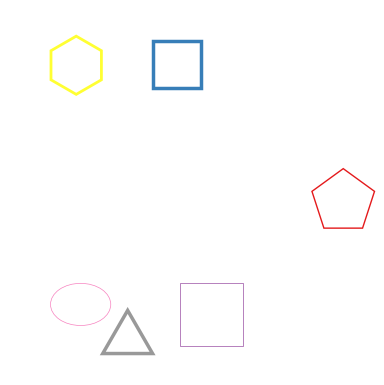[{"shape": "pentagon", "thickness": 1, "radius": 0.43, "center": [0.892, 0.477]}, {"shape": "square", "thickness": 2.5, "radius": 0.31, "center": [0.46, 0.832]}, {"shape": "square", "thickness": 0.5, "radius": 0.41, "center": [0.549, 0.184]}, {"shape": "hexagon", "thickness": 2, "radius": 0.38, "center": [0.198, 0.83]}, {"shape": "oval", "thickness": 0.5, "radius": 0.39, "center": [0.209, 0.209]}, {"shape": "triangle", "thickness": 2.5, "radius": 0.37, "center": [0.332, 0.119]}]